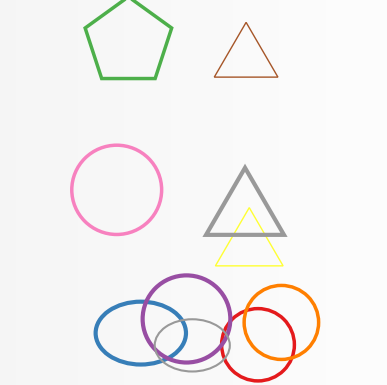[{"shape": "circle", "thickness": 2.5, "radius": 0.47, "center": [0.666, 0.105]}, {"shape": "oval", "thickness": 3, "radius": 0.58, "center": [0.363, 0.135]}, {"shape": "pentagon", "thickness": 2.5, "radius": 0.59, "center": [0.331, 0.891]}, {"shape": "circle", "thickness": 3, "radius": 0.57, "center": [0.481, 0.172]}, {"shape": "circle", "thickness": 2.5, "radius": 0.48, "center": [0.726, 0.163]}, {"shape": "triangle", "thickness": 1, "radius": 0.5, "center": [0.643, 0.36]}, {"shape": "triangle", "thickness": 1, "radius": 0.47, "center": [0.635, 0.847]}, {"shape": "circle", "thickness": 2.5, "radius": 0.58, "center": [0.301, 0.507]}, {"shape": "oval", "thickness": 1.5, "radius": 0.48, "center": [0.496, 0.103]}, {"shape": "triangle", "thickness": 3, "radius": 0.58, "center": [0.632, 0.448]}]